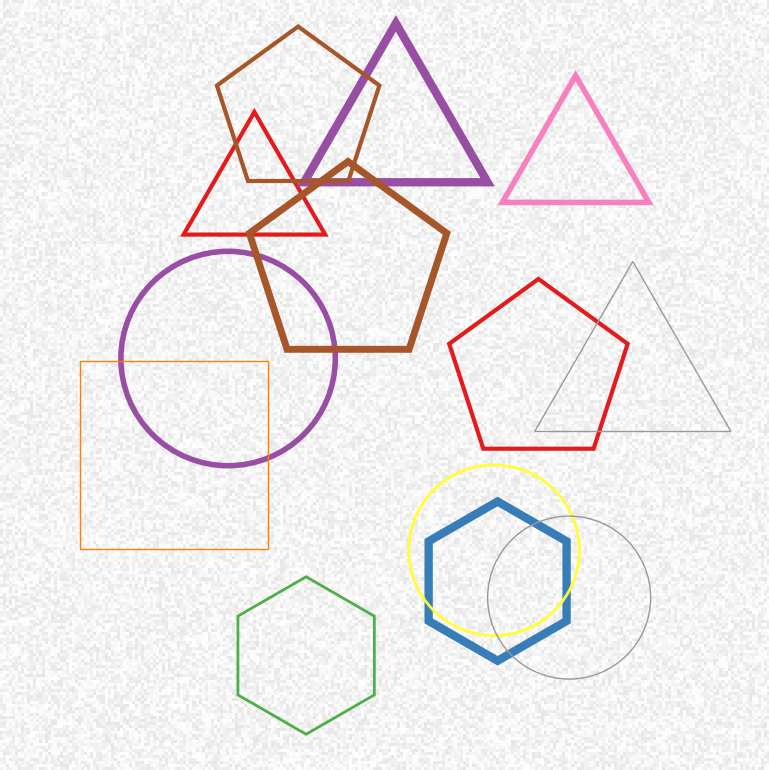[{"shape": "pentagon", "thickness": 1.5, "radius": 0.61, "center": [0.699, 0.516]}, {"shape": "triangle", "thickness": 1.5, "radius": 0.53, "center": [0.33, 0.748]}, {"shape": "hexagon", "thickness": 3, "radius": 0.52, "center": [0.646, 0.245]}, {"shape": "hexagon", "thickness": 1, "radius": 0.51, "center": [0.398, 0.149]}, {"shape": "triangle", "thickness": 3, "radius": 0.69, "center": [0.514, 0.832]}, {"shape": "circle", "thickness": 2, "radius": 0.7, "center": [0.296, 0.534]}, {"shape": "square", "thickness": 0.5, "radius": 0.61, "center": [0.226, 0.41]}, {"shape": "circle", "thickness": 1, "radius": 0.55, "center": [0.642, 0.285]}, {"shape": "pentagon", "thickness": 1.5, "radius": 0.55, "center": [0.387, 0.855]}, {"shape": "pentagon", "thickness": 2.5, "radius": 0.67, "center": [0.452, 0.655]}, {"shape": "triangle", "thickness": 2, "radius": 0.55, "center": [0.748, 0.792]}, {"shape": "circle", "thickness": 0.5, "radius": 0.53, "center": [0.739, 0.224]}, {"shape": "triangle", "thickness": 0.5, "radius": 0.74, "center": [0.822, 0.513]}]